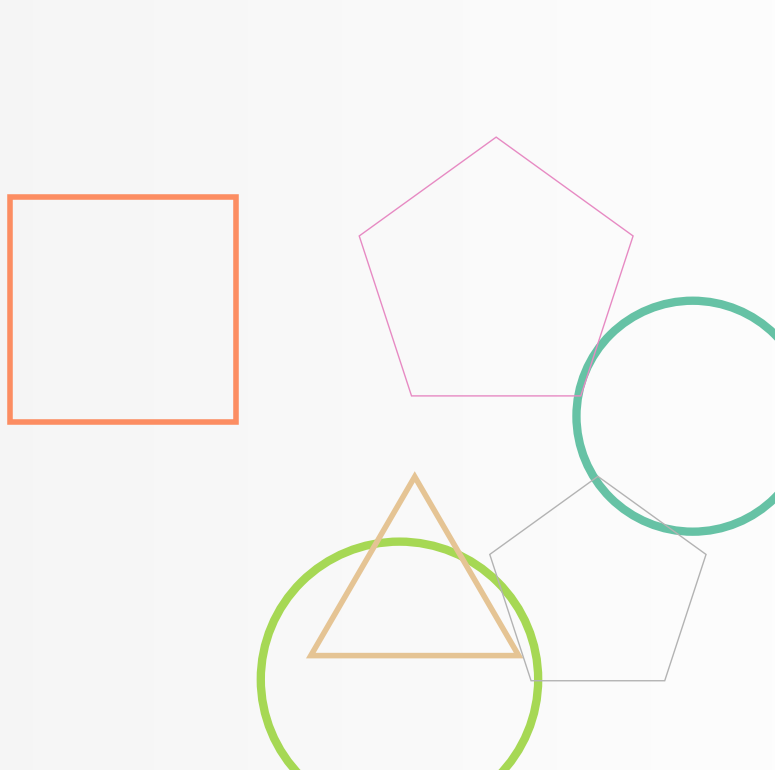[{"shape": "circle", "thickness": 3, "radius": 0.75, "center": [0.894, 0.459]}, {"shape": "square", "thickness": 2, "radius": 0.73, "center": [0.158, 0.598]}, {"shape": "pentagon", "thickness": 0.5, "radius": 0.93, "center": [0.64, 0.636]}, {"shape": "circle", "thickness": 3, "radius": 0.89, "center": [0.515, 0.118]}, {"shape": "triangle", "thickness": 2, "radius": 0.77, "center": [0.535, 0.226]}, {"shape": "pentagon", "thickness": 0.5, "radius": 0.73, "center": [0.771, 0.235]}]